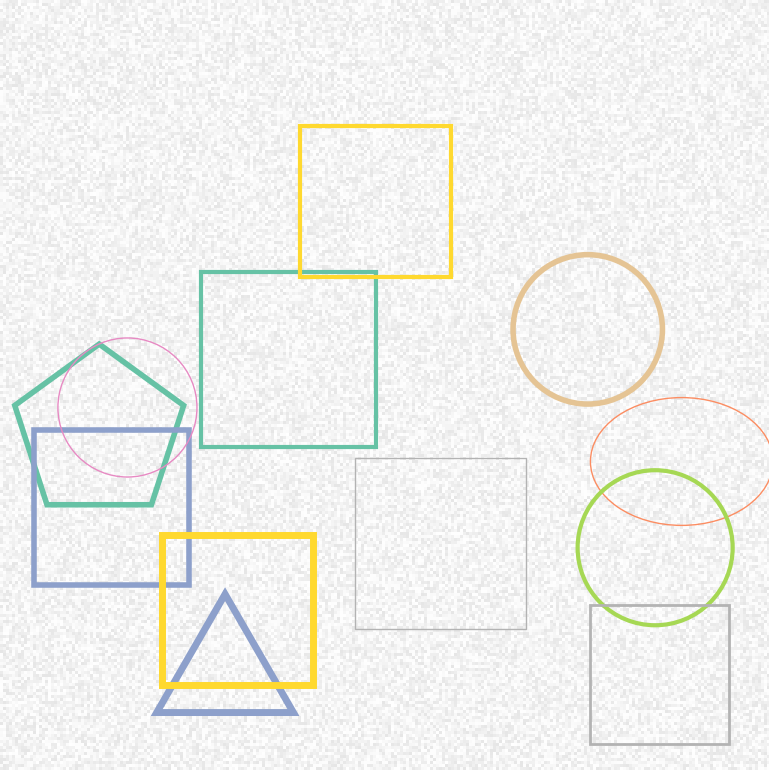[{"shape": "square", "thickness": 1.5, "radius": 0.57, "center": [0.375, 0.533]}, {"shape": "pentagon", "thickness": 2, "radius": 0.58, "center": [0.129, 0.438]}, {"shape": "oval", "thickness": 0.5, "radius": 0.59, "center": [0.885, 0.401]}, {"shape": "triangle", "thickness": 2.5, "radius": 0.51, "center": [0.292, 0.126]}, {"shape": "square", "thickness": 2, "radius": 0.5, "center": [0.145, 0.341]}, {"shape": "circle", "thickness": 0.5, "radius": 0.45, "center": [0.166, 0.471]}, {"shape": "circle", "thickness": 1.5, "radius": 0.5, "center": [0.851, 0.289]}, {"shape": "square", "thickness": 1.5, "radius": 0.49, "center": [0.488, 0.738]}, {"shape": "square", "thickness": 2.5, "radius": 0.49, "center": [0.308, 0.208]}, {"shape": "circle", "thickness": 2, "radius": 0.49, "center": [0.763, 0.572]}, {"shape": "square", "thickness": 1, "radius": 0.45, "center": [0.857, 0.124]}, {"shape": "square", "thickness": 0.5, "radius": 0.56, "center": [0.572, 0.294]}]